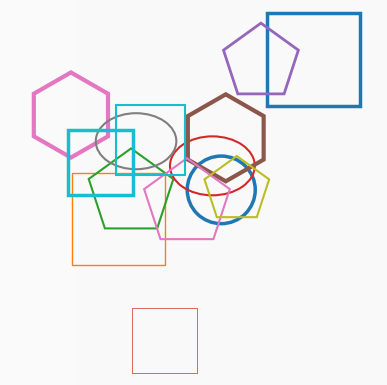[{"shape": "square", "thickness": 2.5, "radius": 0.6, "center": [0.81, 0.845]}, {"shape": "circle", "thickness": 2.5, "radius": 0.44, "center": [0.571, 0.507]}, {"shape": "square", "thickness": 1, "radius": 0.6, "center": [0.305, 0.431]}, {"shape": "pentagon", "thickness": 1.5, "radius": 0.57, "center": [0.338, 0.5]}, {"shape": "square", "thickness": 0.5, "radius": 0.42, "center": [0.424, 0.115]}, {"shape": "oval", "thickness": 1.5, "radius": 0.55, "center": [0.548, 0.569]}, {"shape": "pentagon", "thickness": 2, "radius": 0.51, "center": [0.673, 0.838]}, {"shape": "hexagon", "thickness": 3, "radius": 0.56, "center": [0.583, 0.642]}, {"shape": "hexagon", "thickness": 3, "radius": 0.55, "center": [0.183, 0.701]}, {"shape": "pentagon", "thickness": 1.5, "radius": 0.58, "center": [0.482, 0.473]}, {"shape": "oval", "thickness": 1.5, "radius": 0.52, "center": [0.351, 0.633]}, {"shape": "pentagon", "thickness": 1.5, "radius": 0.44, "center": [0.611, 0.507]}, {"shape": "square", "thickness": 2.5, "radius": 0.42, "center": [0.26, 0.577]}, {"shape": "square", "thickness": 1.5, "radius": 0.45, "center": [0.388, 0.637]}]